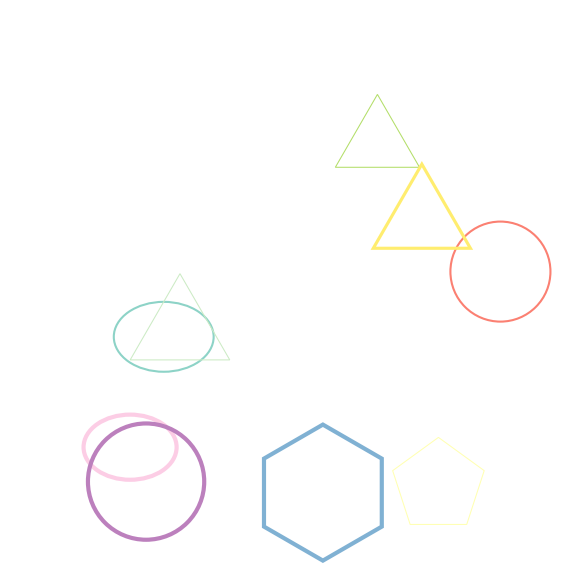[{"shape": "oval", "thickness": 1, "radius": 0.43, "center": [0.284, 0.416]}, {"shape": "pentagon", "thickness": 0.5, "radius": 0.42, "center": [0.759, 0.158]}, {"shape": "circle", "thickness": 1, "radius": 0.43, "center": [0.867, 0.529]}, {"shape": "hexagon", "thickness": 2, "radius": 0.59, "center": [0.559, 0.146]}, {"shape": "triangle", "thickness": 0.5, "radius": 0.42, "center": [0.654, 0.752]}, {"shape": "oval", "thickness": 2, "radius": 0.4, "center": [0.225, 0.225]}, {"shape": "circle", "thickness": 2, "radius": 0.5, "center": [0.253, 0.165]}, {"shape": "triangle", "thickness": 0.5, "radius": 0.5, "center": [0.312, 0.426]}, {"shape": "triangle", "thickness": 1.5, "radius": 0.49, "center": [0.73, 0.618]}]